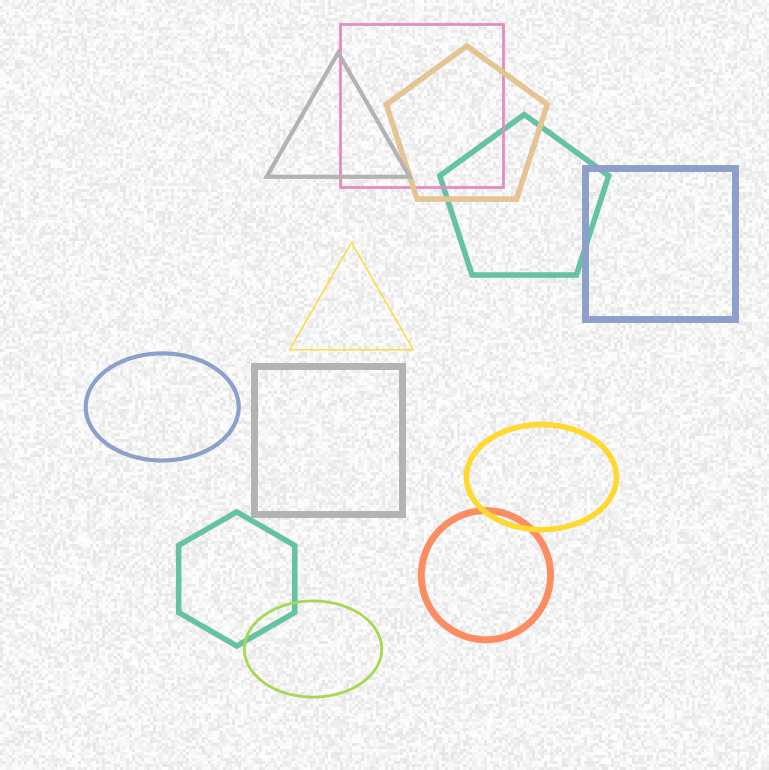[{"shape": "pentagon", "thickness": 2, "radius": 0.58, "center": [0.681, 0.736]}, {"shape": "hexagon", "thickness": 2, "radius": 0.44, "center": [0.307, 0.248]}, {"shape": "circle", "thickness": 2.5, "radius": 0.42, "center": [0.631, 0.253]}, {"shape": "oval", "thickness": 1.5, "radius": 0.5, "center": [0.211, 0.471]}, {"shape": "square", "thickness": 2.5, "radius": 0.49, "center": [0.857, 0.684]}, {"shape": "square", "thickness": 1, "radius": 0.53, "center": [0.547, 0.863]}, {"shape": "oval", "thickness": 1, "radius": 0.45, "center": [0.407, 0.157]}, {"shape": "triangle", "thickness": 0.5, "radius": 0.46, "center": [0.456, 0.592]}, {"shape": "oval", "thickness": 2, "radius": 0.49, "center": [0.703, 0.38]}, {"shape": "pentagon", "thickness": 2, "radius": 0.55, "center": [0.606, 0.83]}, {"shape": "square", "thickness": 2.5, "radius": 0.48, "center": [0.427, 0.429]}, {"shape": "triangle", "thickness": 1.5, "radius": 0.54, "center": [0.439, 0.824]}]